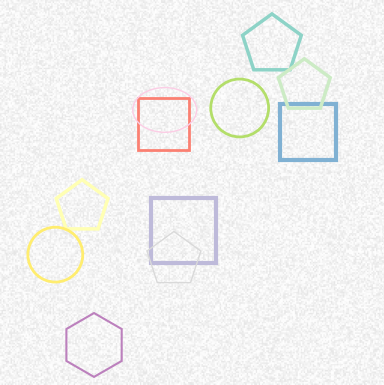[{"shape": "pentagon", "thickness": 2.5, "radius": 0.4, "center": [0.706, 0.884]}, {"shape": "pentagon", "thickness": 2.5, "radius": 0.35, "center": [0.213, 0.463]}, {"shape": "square", "thickness": 3, "radius": 0.42, "center": [0.477, 0.402]}, {"shape": "square", "thickness": 2, "radius": 0.33, "center": [0.425, 0.678]}, {"shape": "square", "thickness": 3, "radius": 0.36, "center": [0.8, 0.658]}, {"shape": "circle", "thickness": 2, "radius": 0.38, "center": [0.623, 0.72]}, {"shape": "oval", "thickness": 1, "radius": 0.42, "center": [0.428, 0.714]}, {"shape": "pentagon", "thickness": 1, "radius": 0.37, "center": [0.452, 0.325]}, {"shape": "hexagon", "thickness": 1.5, "radius": 0.41, "center": [0.244, 0.104]}, {"shape": "pentagon", "thickness": 2.5, "radius": 0.35, "center": [0.79, 0.776]}, {"shape": "circle", "thickness": 2, "radius": 0.36, "center": [0.144, 0.339]}]